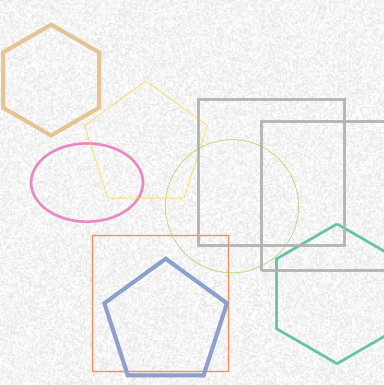[{"shape": "hexagon", "thickness": 2, "radius": 0.91, "center": [0.875, 0.237]}, {"shape": "square", "thickness": 1, "radius": 0.88, "center": [0.416, 0.213]}, {"shape": "pentagon", "thickness": 3, "radius": 0.84, "center": [0.43, 0.161]}, {"shape": "oval", "thickness": 2, "radius": 0.73, "center": [0.226, 0.526]}, {"shape": "circle", "thickness": 0.5, "radius": 0.87, "center": [0.602, 0.464]}, {"shape": "pentagon", "thickness": 0.5, "radius": 0.84, "center": [0.379, 0.622]}, {"shape": "hexagon", "thickness": 3, "radius": 0.72, "center": [0.133, 0.792]}, {"shape": "square", "thickness": 2, "radius": 0.96, "center": [0.872, 0.492]}, {"shape": "square", "thickness": 2, "radius": 0.95, "center": [0.704, 0.553]}]